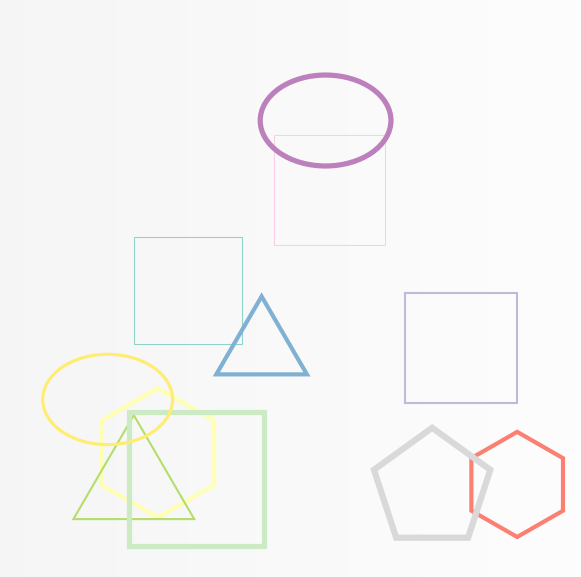[{"shape": "square", "thickness": 0.5, "radius": 0.46, "center": [0.324, 0.497]}, {"shape": "hexagon", "thickness": 2, "radius": 0.56, "center": [0.272, 0.215]}, {"shape": "square", "thickness": 1, "radius": 0.48, "center": [0.793, 0.396]}, {"shape": "hexagon", "thickness": 2, "radius": 0.45, "center": [0.89, 0.16]}, {"shape": "triangle", "thickness": 2, "radius": 0.45, "center": [0.45, 0.396]}, {"shape": "triangle", "thickness": 1, "radius": 0.6, "center": [0.23, 0.16]}, {"shape": "square", "thickness": 0.5, "radius": 0.48, "center": [0.567, 0.67]}, {"shape": "pentagon", "thickness": 3, "radius": 0.53, "center": [0.743, 0.153]}, {"shape": "oval", "thickness": 2.5, "radius": 0.56, "center": [0.56, 0.79]}, {"shape": "square", "thickness": 2.5, "radius": 0.58, "center": [0.338, 0.169]}, {"shape": "oval", "thickness": 1.5, "radius": 0.56, "center": [0.185, 0.307]}]